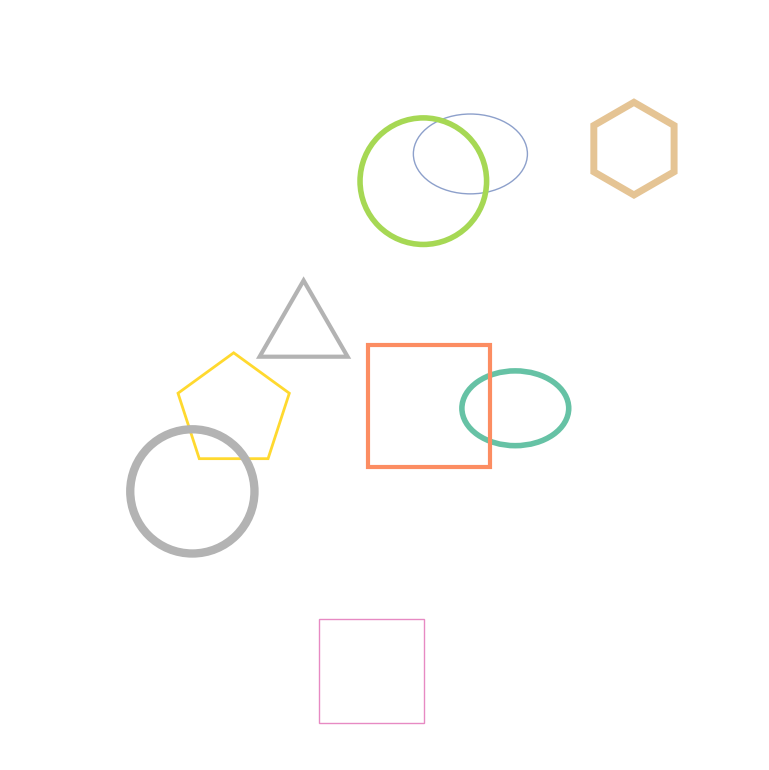[{"shape": "oval", "thickness": 2, "radius": 0.35, "center": [0.669, 0.47]}, {"shape": "square", "thickness": 1.5, "radius": 0.4, "center": [0.557, 0.473]}, {"shape": "oval", "thickness": 0.5, "radius": 0.37, "center": [0.611, 0.8]}, {"shape": "square", "thickness": 0.5, "radius": 0.34, "center": [0.483, 0.129]}, {"shape": "circle", "thickness": 2, "radius": 0.41, "center": [0.55, 0.765]}, {"shape": "pentagon", "thickness": 1, "radius": 0.38, "center": [0.303, 0.466]}, {"shape": "hexagon", "thickness": 2.5, "radius": 0.3, "center": [0.823, 0.807]}, {"shape": "circle", "thickness": 3, "radius": 0.4, "center": [0.25, 0.362]}, {"shape": "triangle", "thickness": 1.5, "radius": 0.33, "center": [0.394, 0.57]}]